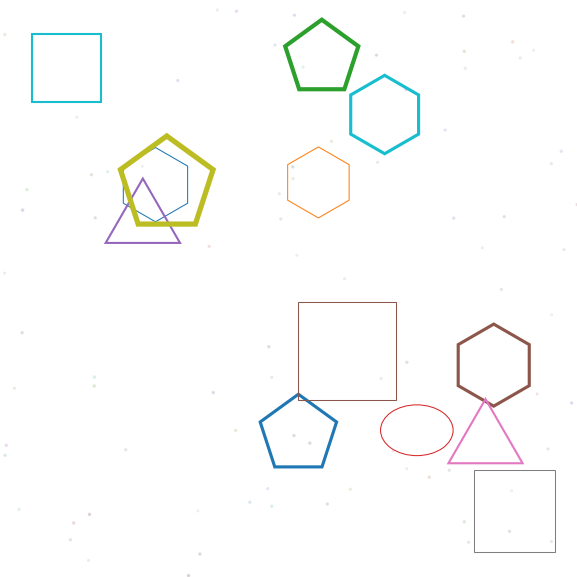[{"shape": "pentagon", "thickness": 1.5, "radius": 0.35, "center": [0.517, 0.247]}, {"shape": "hexagon", "thickness": 0.5, "radius": 0.32, "center": [0.269, 0.679]}, {"shape": "hexagon", "thickness": 0.5, "radius": 0.31, "center": [0.551, 0.683]}, {"shape": "pentagon", "thickness": 2, "radius": 0.33, "center": [0.557, 0.898]}, {"shape": "oval", "thickness": 0.5, "radius": 0.31, "center": [0.722, 0.254]}, {"shape": "triangle", "thickness": 1, "radius": 0.37, "center": [0.247, 0.616]}, {"shape": "square", "thickness": 0.5, "radius": 0.42, "center": [0.6, 0.391]}, {"shape": "hexagon", "thickness": 1.5, "radius": 0.36, "center": [0.855, 0.367]}, {"shape": "triangle", "thickness": 1, "radius": 0.37, "center": [0.841, 0.234]}, {"shape": "square", "thickness": 0.5, "radius": 0.35, "center": [0.891, 0.114]}, {"shape": "pentagon", "thickness": 2.5, "radius": 0.42, "center": [0.289, 0.679]}, {"shape": "hexagon", "thickness": 1.5, "radius": 0.34, "center": [0.666, 0.801]}, {"shape": "square", "thickness": 1, "radius": 0.3, "center": [0.115, 0.881]}]